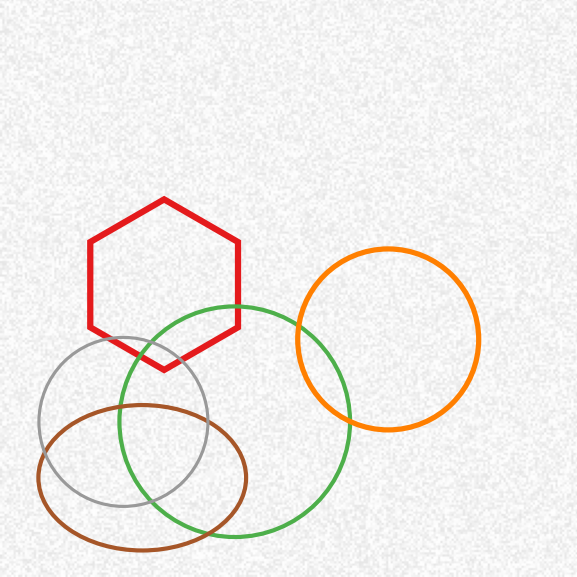[{"shape": "hexagon", "thickness": 3, "radius": 0.74, "center": [0.284, 0.506]}, {"shape": "circle", "thickness": 2, "radius": 1.0, "center": [0.406, 0.269]}, {"shape": "circle", "thickness": 2.5, "radius": 0.78, "center": [0.672, 0.411]}, {"shape": "oval", "thickness": 2, "radius": 0.9, "center": [0.246, 0.172]}, {"shape": "circle", "thickness": 1.5, "radius": 0.73, "center": [0.214, 0.269]}]